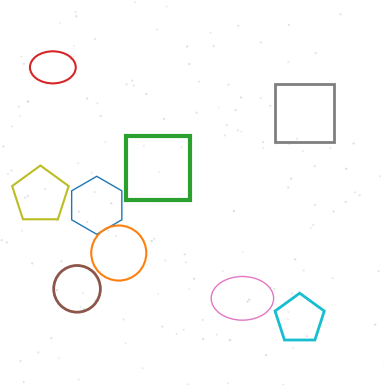[{"shape": "hexagon", "thickness": 1, "radius": 0.38, "center": [0.251, 0.467]}, {"shape": "circle", "thickness": 1.5, "radius": 0.36, "center": [0.308, 0.343]}, {"shape": "square", "thickness": 3, "radius": 0.41, "center": [0.41, 0.564]}, {"shape": "oval", "thickness": 1.5, "radius": 0.3, "center": [0.137, 0.825]}, {"shape": "circle", "thickness": 2, "radius": 0.3, "center": [0.2, 0.25]}, {"shape": "oval", "thickness": 1, "radius": 0.41, "center": [0.63, 0.225]}, {"shape": "square", "thickness": 2, "radius": 0.38, "center": [0.791, 0.707]}, {"shape": "pentagon", "thickness": 1.5, "radius": 0.39, "center": [0.105, 0.493]}, {"shape": "pentagon", "thickness": 2, "radius": 0.34, "center": [0.778, 0.171]}]